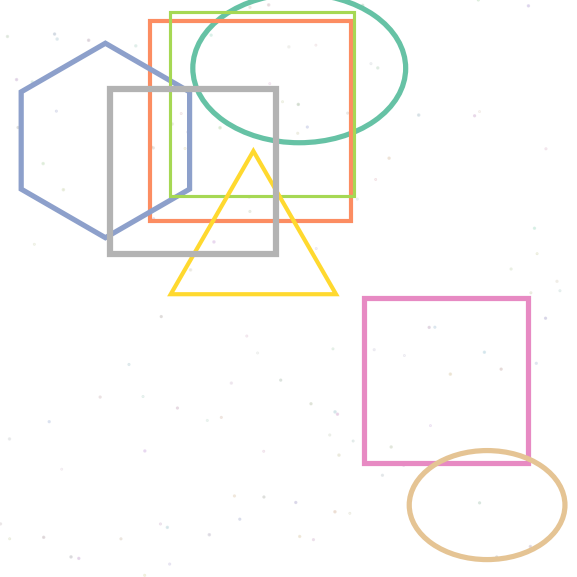[{"shape": "oval", "thickness": 2.5, "radius": 0.92, "center": [0.518, 0.881]}, {"shape": "square", "thickness": 2, "radius": 0.87, "center": [0.434, 0.79]}, {"shape": "hexagon", "thickness": 2.5, "radius": 0.84, "center": [0.182, 0.756]}, {"shape": "square", "thickness": 2.5, "radius": 0.71, "center": [0.772, 0.34]}, {"shape": "square", "thickness": 1.5, "radius": 0.8, "center": [0.454, 0.819]}, {"shape": "triangle", "thickness": 2, "radius": 0.83, "center": [0.439, 0.572]}, {"shape": "oval", "thickness": 2.5, "radius": 0.67, "center": [0.843, 0.125]}, {"shape": "square", "thickness": 3, "radius": 0.72, "center": [0.335, 0.702]}]